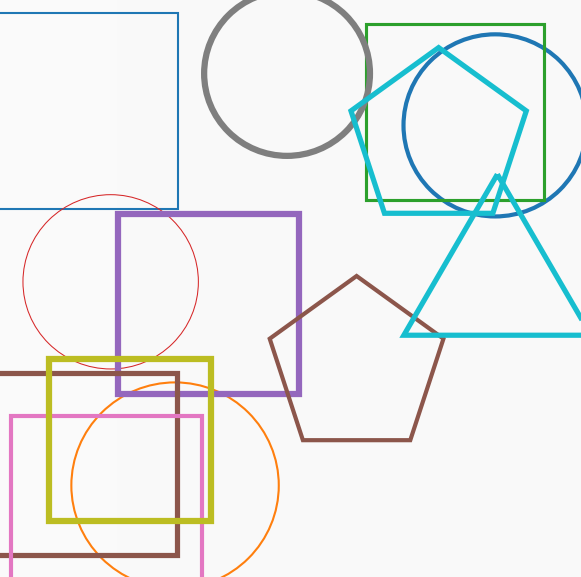[{"shape": "circle", "thickness": 2, "radius": 0.79, "center": [0.852, 0.782]}, {"shape": "square", "thickness": 1, "radius": 0.85, "center": [0.137, 0.807]}, {"shape": "circle", "thickness": 1, "radius": 0.89, "center": [0.301, 0.159]}, {"shape": "square", "thickness": 1.5, "radius": 0.76, "center": [0.783, 0.805]}, {"shape": "circle", "thickness": 0.5, "radius": 0.75, "center": [0.19, 0.511]}, {"shape": "square", "thickness": 3, "radius": 0.78, "center": [0.358, 0.473]}, {"shape": "square", "thickness": 2.5, "radius": 0.79, "center": [0.147, 0.196]}, {"shape": "pentagon", "thickness": 2, "radius": 0.79, "center": [0.613, 0.364]}, {"shape": "square", "thickness": 2, "radius": 0.82, "center": [0.183, 0.114]}, {"shape": "circle", "thickness": 3, "radius": 0.71, "center": [0.494, 0.872]}, {"shape": "square", "thickness": 3, "radius": 0.7, "center": [0.224, 0.237]}, {"shape": "triangle", "thickness": 2.5, "radius": 0.93, "center": [0.856, 0.512]}, {"shape": "pentagon", "thickness": 2.5, "radius": 0.79, "center": [0.755, 0.758]}]